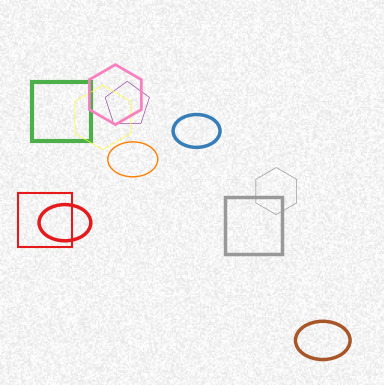[{"shape": "square", "thickness": 1.5, "radius": 0.35, "center": [0.117, 0.429]}, {"shape": "oval", "thickness": 2.5, "radius": 0.34, "center": [0.169, 0.422]}, {"shape": "oval", "thickness": 2.5, "radius": 0.3, "center": [0.511, 0.66]}, {"shape": "square", "thickness": 3, "radius": 0.38, "center": [0.16, 0.71]}, {"shape": "pentagon", "thickness": 0.5, "radius": 0.3, "center": [0.331, 0.728]}, {"shape": "oval", "thickness": 1, "radius": 0.32, "center": [0.345, 0.586]}, {"shape": "hexagon", "thickness": 0.5, "radius": 0.42, "center": [0.267, 0.695]}, {"shape": "oval", "thickness": 2.5, "radius": 0.35, "center": [0.838, 0.116]}, {"shape": "hexagon", "thickness": 2, "radius": 0.39, "center": [0.3, 0.754]}, {"shape": "square", "thickness": 2.5, "radius": 0.37, "center": [0.659, 0.415]}, {"shape": "hexagon", "thickness": 0.5, "radius": 0.31, "center": [0.717, 0.504]}]